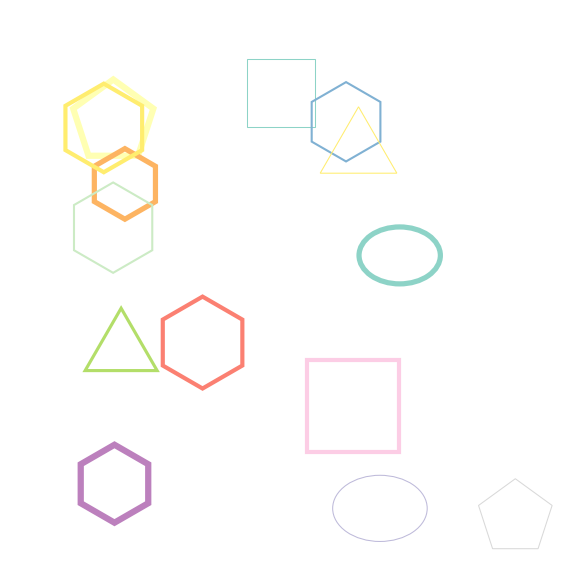[{"shape": "oval", "thickness": 2.5, "radius": 0.35, "center": [0.692, 0.557]}, {"shape": "square", "thickness": 0.5, "radius": 0.3, "center": [0.487, 0.838]}, {"shape": "pentagon", "thickness": 3, "radius": 0.36, "center": [0.196, 0.789]}, {"shape": "oval", "thickness": 0.5, "radius": 0.41, "center": [0.658, 0.119]}, {"shape": "hexagon", "thickness": 2, "radius": 0.4, "center": [0.351, 0.406]}, {"shape": "hexagon", "thickness": 1, "radius": 0.34, "center": [0.599, 0.788]}, {"shape": "hexagon", "thickness": 2.5, "radius": 0.31, "center": [0.216, 0.681]}, {"shape": "triangle", "thickness": 1.5, "radius": 0.36, "center": [0.21, 0.393]}, {"shape": "square", "thickness": 2, "radius": 0.4, "center": [0.612, 0.296]}, {"shape": "pentagon", "thickness": 0.5, "radius": 0.33, "center": [0.892, 0.103]}, {"shape": "hexagon", "thickness": 3, "radius": 0.34, "center": [0.198, 0.162]}, {"shape": "hexagon", "thickness": 1, "radius": 0.39, "center": [0.196, 0.605]}, {"shape": "triangle", "thickness": 0.5, "radius": 0.38, "center": [0.621, 0.738]}, {"shape": "hexagon", "thickness": 2, "radius": 0.38, "center": [0.18, 0.778]}]